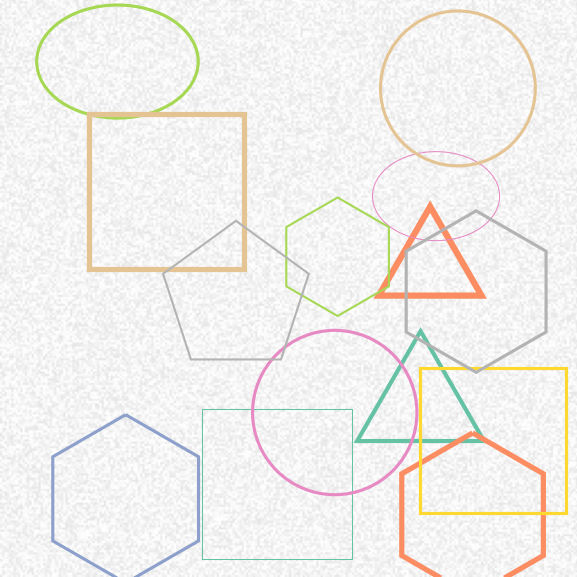[{"shape": "triangle", "thickness": 2, "radius": 0.63, "center": [0.728, 0.299]}, {"shape": "square", "thickness": 0.5, "radius": 0.65, "center": [0.48, 0.161]}, {"shape": "hexagon", "thickness": 2.5, "radius": 0.71, "center": [0.818, 0.108]}, {"shape": "triangle", "thickness": 3, "radius": 0.51, "center": [0.745, 0.539]}, {"shape": "hexagon", "thickness": 1.5, "radius": 0.73, "center": [0.218, 0.135]}, {"shape": "circle", "thickness": 1.5, "radius": 0.71, "center": [0.58, 0.285]}, {"shape": "oval", "thickness": 0.5, "radius": 0.55, "center": [0.755, 0.66]}, {"shape": "hexagon", "thickness": 1, "radius": 0.51, "center": [0.585, 0.555]}, {"shape": "oval", "thickness": 1.5, "radius": 0.7, "center": [0.203, 0.893]}, {"shape": "square", "thickness": 1.5, "radius": 0.63, "center": [0.853, 0.236]}, {"shape": "square", "thickness": 2.5, "radius": 0.67, "center": [0.288, 0.668]}, {"shape": "circle", "thickness": 1.5, "radius": 0.67, "center": [0.793, 0.846]}, {"shape": "pentagon", "thickness": 1, "radius": 0.66, "center": [0.409, 0.484]}, {"shape": "hexagon", "thickness": 1.5, "radius": 0.7, "center": [0.824, 0.494]}]